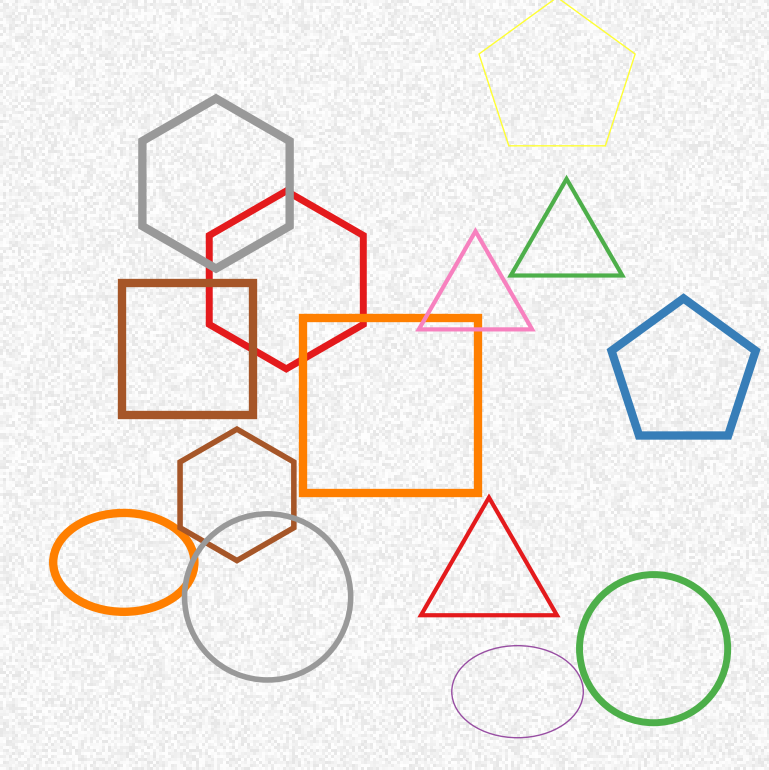[{"shape": "triangle", "thickness": 1.5, "radius": 0.51, "center": [0.635, 0.252]}, {"shape": "hexagon", "thickness": 2.5, "radius": 0.58, "center": [0.372, 0.636]}, {"shape": "pentagon", "thickness": 3, "radius": 0.49, "center": [0.888, 0.514]}, {"shape": "circle", "thickness": 2.5, "radius": 0.48, "center": [0.849, 0.158]}, {"shape": "triangle", "thickness": 1.5, "radius": 0.42, "center": [0.736, 0.684]}, {"shape": "oval", "thickness": 0.5, "radius": 0.43, "center": [0.672, 0.102]}, {"shape": "square", "thickness": 3, "radius": 0.57, "center": [0.507, 0.474]}, {"shape": "oval", "thickness": 3, "radius": 0.46, "center": [0.161, 0.27]}, {"shape": "pentagon", "thickness": 0.5, "radius": 0.53, "center": [0.723, 0.897]}, {"shape": "hexagon", "thickness": 2, "radius": 0.43, "center": [0.308, 0.357]}, {"shape": "square", "thickness": 3, "radius": 0.43, "center": [0.244, 0.547]}, {"shape": "triangle", "thickness": 1.5, "radius": 0.42, "center": [0.618, 0.615]}, {"shape": "hexagon", "thickness": 3, "radius": 0.55, "center": [0.281, 0.762]}, {"shape": "circle", "thickness": 2, "radius": 0.54, "center": [0.348, 0.225]}]